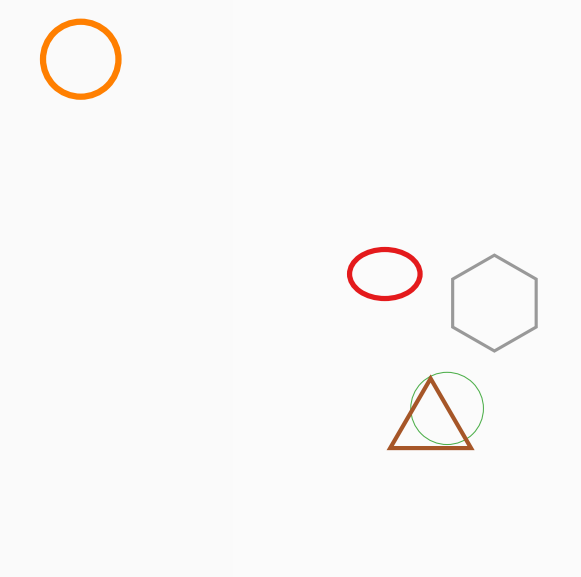[{"shape": "oval", "thickness": 2.5, "radius": 0.3, "center": [0.662, 0.525]}, {"shape": "circle", "thickness": 0.5, "radius": 0.31, "center": [0.769, 0.292]}, {"shape": "circle", "thickness": 3, "radius": 0.32, "center": [0.139, 0.897]}, {"shape": "triangle", "thickness": 2, "radius": 0.4, "center": [0.741, 0.263]}, {"shape": "hexagon", "thickness": 1.5, "radius": 0.41, "center": [0.851, 0.474]}]